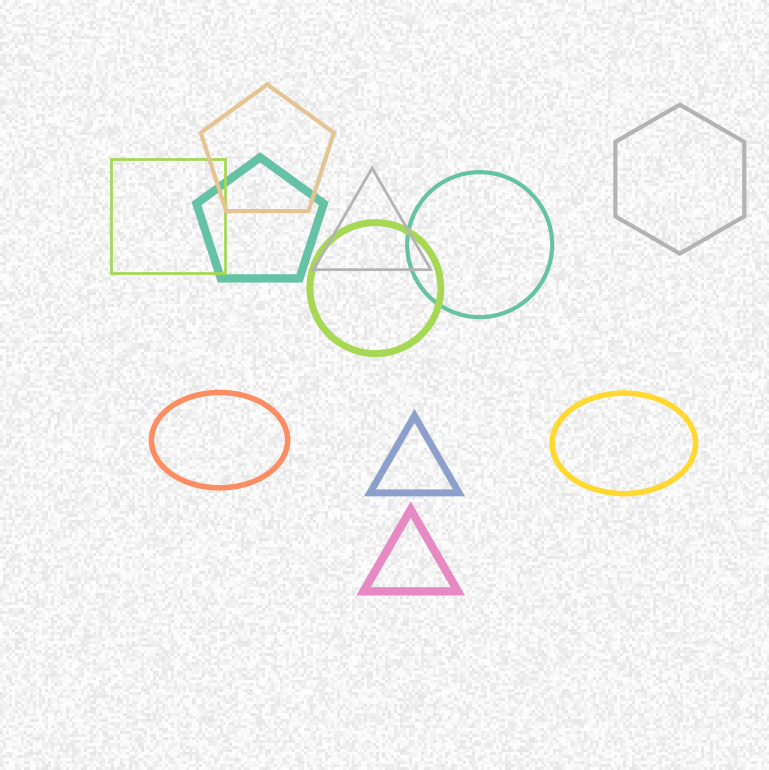[{"shape": "pentagon", "thickness": 3, "radius": 0.43, "center": [0.338, 0.709]}, {"shape": "circle", "thickness": 1.5, "radius": 0.47, "center": [0.623, 0.682]}, {"shape": "oval", "thickness": 2, "radius": 0.44, "center": [0.285, 0.428]}, {"shape": "triangle", "thickness": 2.5, "radius": 0.33, "center": [0.538, 0.393]}, {"shape": "triangle", "thickness": 3, "radius": 0.35, "center": [0.533, 0.267]}, {"shape": "square", "thickness": 1, "radius": 0.37, "center": [0.219, 0.719]}, {"shape": "circle", "thickness": 2.5, "radius": 0.43, "center": [0.488, 0.626]}, {"shape": "oval", "thickness": 2, "radius": 0.47, "center": [0.81, 0.424]}, {"shape": "pentagon", "thickness": 1.5, "radius": 0.45, "center": [0.347, 0.799]}, {"shape": "triangle", "thickness": 1, "radius": 0.44, "center": [0.483, 0.694]}, {"shape": "hexagon", "thickness": 1.5, "radius": 0.48, "center": [0.883, 0.767]}]